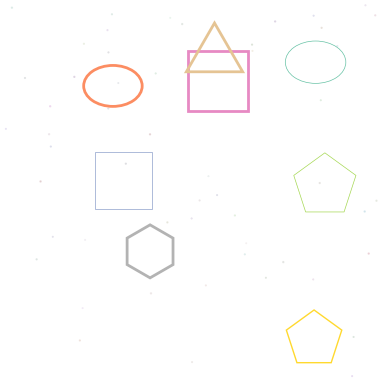[{"shape": "oval", "thickness": 0.5, "radius": 0.39, "center": [0.82, 0.838]}, {"shape": "oval", "thickness": 2, "radius": 0.38, "center": [0.293, 0.777]}, {"shape": "square", "thickness": 0.5, "radius": 0.37, "center": [0.321, 0.531]}, {"shape": "square", "thickness": 2, "radius": 0.39, "center": [0.566, 0.79]}, {"shape": "pentagon", "thickness": 0.5, "radius": 0.42, "center": [0.844, 0.518]}, {"shape": "pentagon", "thickness": 1, "radius": 0.38, "center": [0.816, 0.119]}, {"shape": "triangle", "thickness": 2, "radius": 0.42, "center": [0.557, 0.856]}, {"shape": "hexagon", "thickness": 2, "radius": 0.34, "center": [0.39, 0.347]}]